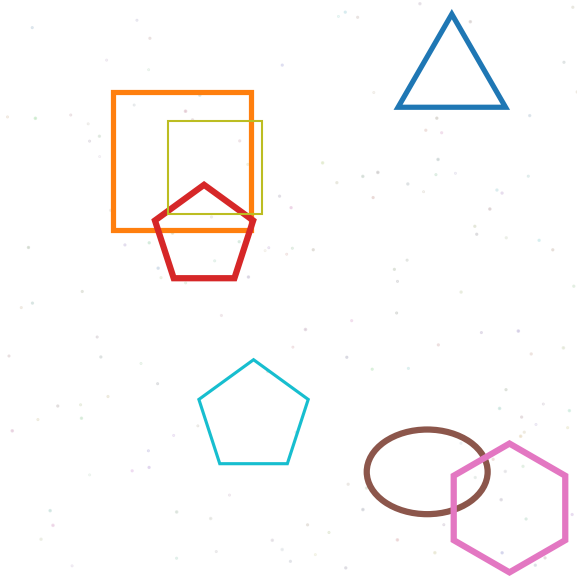[{"shape": "triangle", "thickness": 2.5, "radius": 0.54, "center": [0.782, 0.867]}, {"shape": "square", "thickness": 2.5, "radius": 0.59, "center": [0.315, 0.721]}, {"shape": "pentagon", "thickness": 3, "radius": 0.45, "center": [0.353, 0.59]}, {"shape": "oval", "thickness": 3, "radius": 0.52, "center": [0.74, 0.182]}, {"shape": "hexagon", "thickness": 3, "radius": 0.56, "center": [0.882, 0.12]}, {"shape": "square", "thickness": 1, "radius": 0.41, "center": [0.372, 0.709]}, {"shape": "pentagon", "thickness": 1.5, "radius": 0.5, "center": [0.439, 0.277]}]